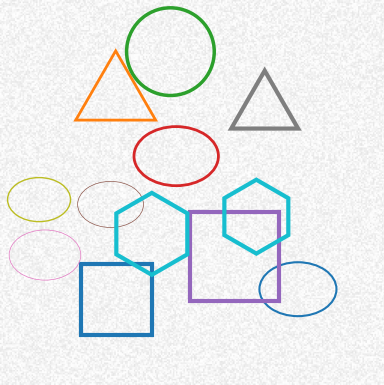[{"shape": "oval", "thickness": 1.5, "radius": 0.5, "center": [0.774, 0.249]}, {"shape": "square", "thickness": 3, "radius": 0.46, "center": [0.302, 0.222]}, {"shape": "triangle", "thickness": 2, "radius": 0.6, "center": [0.3, 0.748]}, {"shape": "circle", "thickness": 2.5, "radius": 0.57, "center": [0.443, 0.866]}, {"shape": "oval", "thickness": 2, "radius": 0.55, "center": [0.458, 0.594]}, {"shape": "square", "thickness": 3, "radius": 0.58, "center": [0.609, 0.333]}, {"shape": "oval", "thickness": 0.5, "radius": 0.43, "center": [0.287, 0.469]}, {"shape": "oval", "thickness": 0.5, "radius": 0.47, "center": [0.117, 0.338]}, {"shape": "triangle", "thickness": 3, "radius": 0.5, "center": [0.687, 0.716]}, {"shape": "oval", "thickness": 1, "radius": 0.41, "center": [0.101, 0.482]}, {"shape": "hexagon", "thickness": 3, "radius": 0.53, "center": [0.394, 0.393]}, {"shape": "hexagon", "thickness": 3, "radius": 0.48, "center": [0.666, 0.437]}]